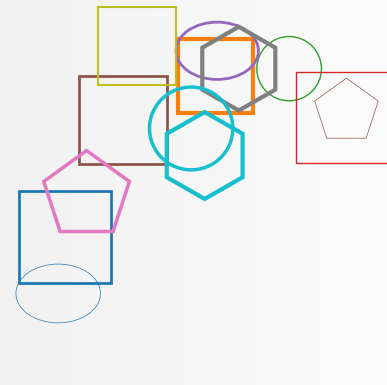[{"shape": "square", "thickness": 2, "radius": 0.6, "center": [0.167, 0.385]}, {"shape": "oval", "thickness": 0.5, "radius": 0.55, "center": [0.15, 0.238]}, {"shape": "square", "thickness": 3, "radius": 0.48, "center": [0.556, 0.803]}, {"shape": "circle", "thickness": 1, "radius": 0.42, "center": [0.746, 0.822]}, {"shape": "square", "thickness": 1, "radius": 0.59, "center": [0.883, 0.694]}, {"shape": "oval", "thickness": 2, "radius": 0.53, "center": [0.561, 0.868]}, {"shape": "pentagon", "thickness": 0.5, "radius": 0.43, "center": [0.894, 0.711]}, {"shape": "square", "thickness": 2, "radius": 0.57, "center": [0.318, 0.688]}, {"shape": "pentagon", "thickness": 2.5, "radius": 0.58, "center": [0.223, 0.493]}, {"shape": "hexagon", "thickness": 3, "radius": 0.54, "center": [0.616, 0.822]}, {"shape": "square", "thickness": 1.5, "radius": 0.51, "center": [0.354, 0.881]}, {"shape": "hexagon", "thickness": 3, "radius": 0.56, "center": [0.528, 0.596]}, {"shape": "circle", "thickness": 2.5, "radius": 0.54, "center": [0.493, 0.666]}]